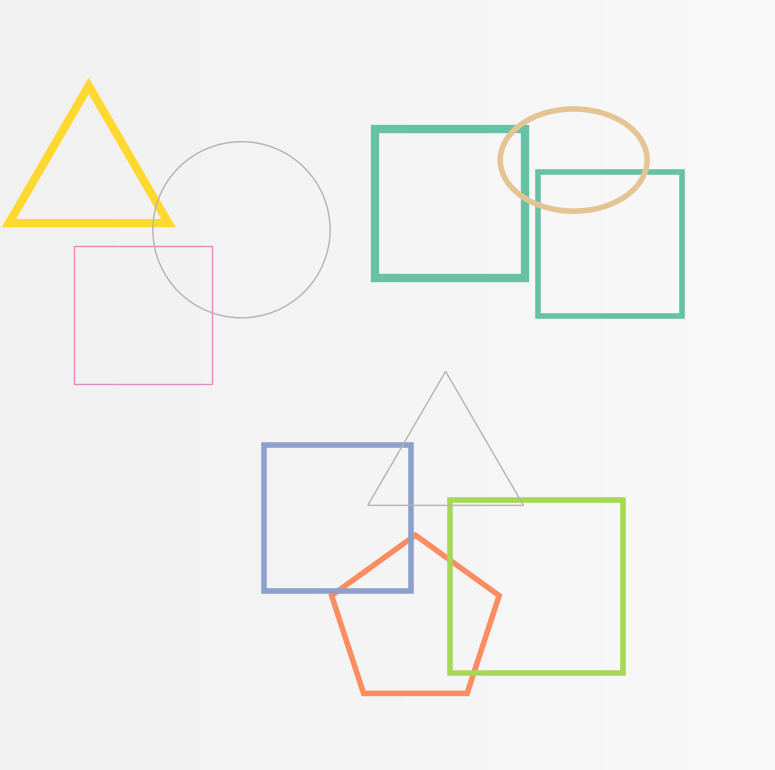[{"shape": "square", "thickness": 2, "radius": 0.47, "center": [0.788, 0.683]}, {"shape": "square", "thickness": 3, "radius": 0.48, "center": [0.58, 0.736]}, {"shape": "pentagon", "thickness": 2, "radius": 0.57, "center": [0.536, 0.191]}, {"shape": "square", "thickness": 2, "radius": 0.47, "center": [0.436, 0.327]}, {"shape": "square", "thickness": 0.5, "radius": 0.45, "center": [0.185, 0.591]}, {"shape": "square", "thickness": 2, "radius": 0.56, "center": [0.692, 0.238]}, {"shape": "triangle", "thickness": 3, "radius": 0.59, "center": [0.114, 0.77]}, {"shape": "oval", "thickness": 2, "radius": 0.47, "center": [0.74, 0.792]}, {"shape": "triangle", "thickness": 0.5, "radius": 0.58, "center": [0.575, 0.402]}, {"shape": "circle", "thickness": 0.5, "radius": 0.57, "center": [0.312, 0.702]}]